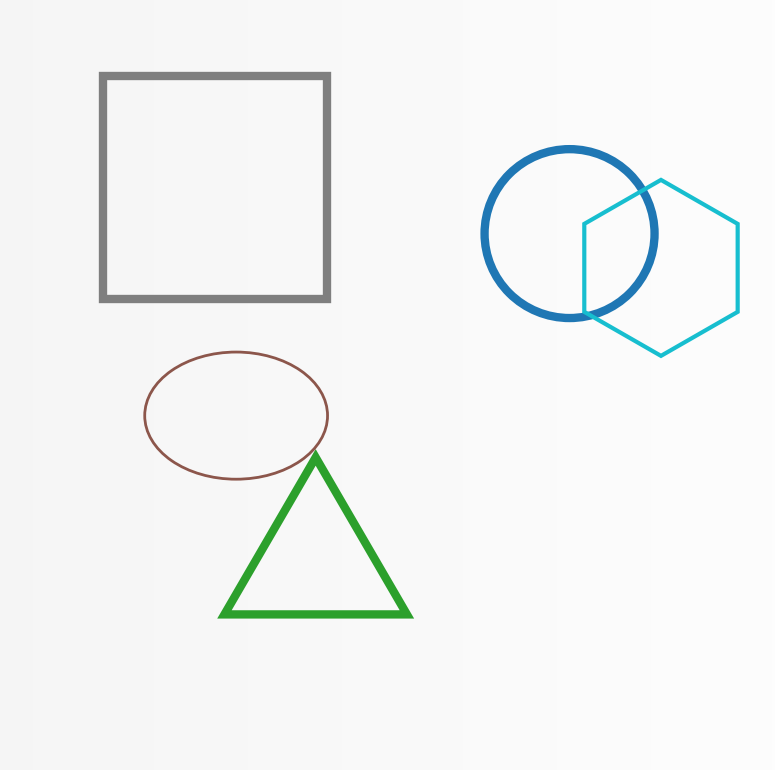[{"shape": "circle", "thickness": 3, "radius": 0.55, "center": [0.735, 0.697]}, {"shape": "triangle", "thickness": 3, "radius": 0.68, "center": [0.407, 0.27]}, {"shape": "oval", "thickness": 1, "radius": 0.59, "center": [0.305, 0.46]}, {"shape": "square", "thickness": 3, "radius": 0.72, "center": [0.278, 0.757]}, {"shape": "hexagon", "thickness": 1.5, "radius": 0.57, "center": [0.853, 0.652]}]